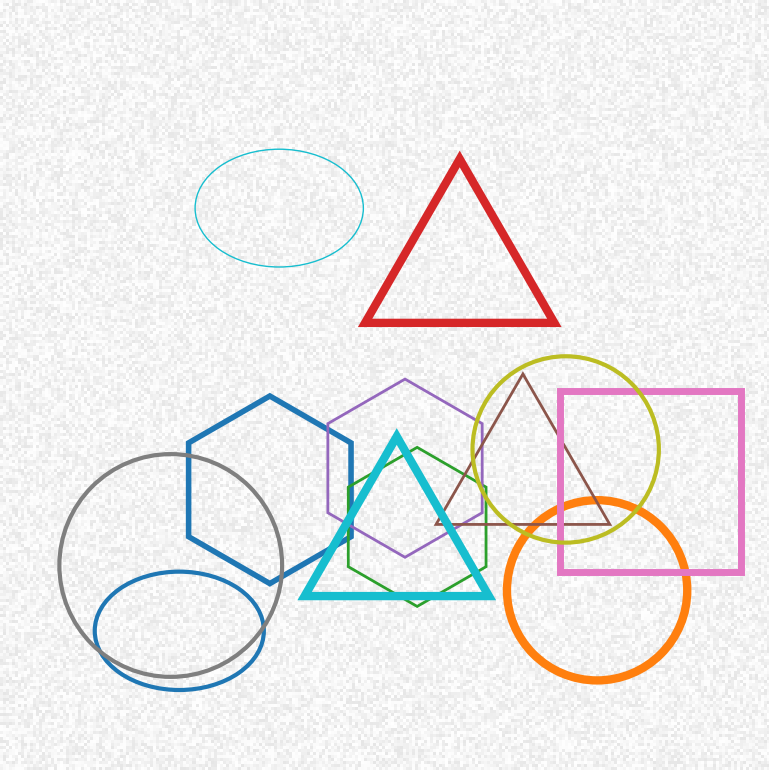[{"shape": "hexagon", "thickness": 2, "radius": 0.61, "center": [0.35, 0.364]}, {"shape": "oval", "thickness": 1.5, "radius": 0.55, "center": [0.233, 0.181]}, {"shape": "circle", "thickness": 3, "radius": 0.59, "center": [0.775, 0.233]}, {"shape": "hexagon", "thickness": 1, "radius": 0.52, "center": [0.542, 0.316]}, {"shape": "triangle", "thickness": 3, "radius": 0.71, "center": [0.597, 0.652]}, {"shape": "hexagon", "thickness": 1, "radius": 0.58, "center": [0.526, 0.392]}, {"shape": "triangle", "thickness": 1, "radius": 0.65, "center": [0.679, 0.384]}, {"shape": "square", "thickness": 2.5, "radius": 0.59, "center": [0.845, 0.375]}, {"shape": "circle", "thickness": 1.5, "radius": 0.72, "center": [0.222, 0.266]}, {"shape": "circle", "thickness": 1.5, "radius": 0.61, "center": [0.735, 0.416]}, {"shape": "oval", "thickness": 0.5, "radius": 0.55, "center": [0.363, 0.73]}, {"shape": "triangle", "thickness": 3, "radius": 0.69, "center": [0.515, 0.295]}]